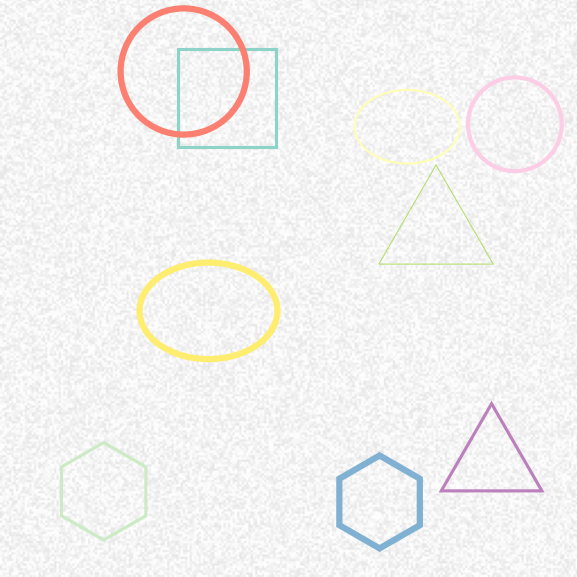[{"shape": "square", "thickness": 1.5, "radius": 0.42, "center": [0.392, 0.829]}, {"shape": "oval", "thickness": 1, "radius": 0.46, "center": [0.705, 0.78]}, {"shape": "circle", "thickness": 3, "radius": 0.55, "center": [0.318, 0.875]}, {"shape": "hexagon", "thickness": 3, "radius": 0.4, "center": [0.657, 0.13]}, {"shape": "triangle", "thickness": 0.5, "radius": 0.57, "center": [0.755, 0.599]}, {"shape": "circle", "thickness": 2, "radius": 0.41, "center": [0.892, 0.784]}, {"shape": "triangle", "thickness": 1.5, "radius": 0.5, "center": [0.851, 0.199]}, {"shape": "hexagon", "thickness": 1.5, "radius": 0.42, "center": [0.18, 0.148]}, {"shape": "oval", "thickness": 3, "radius": 0.6, "center": [0.361, 0.461]}]